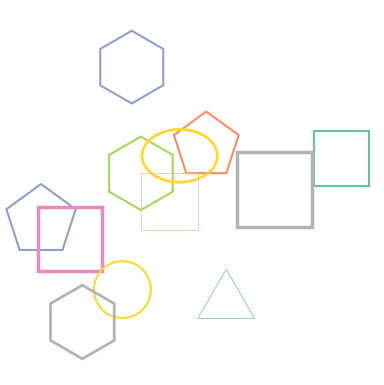[{"shape": "triangle", "thickness": 0.5, "radius": 0.43, "center": [0.588, 0.215]}, {"shape": "square", "thickness": 1.5, "radius": 0.36, "center": [0.886, 0.588]}, {"shape": "pentagon", "thickness": 1.5, "radius": 0.44, "center": [0.536, 0.622]}, {"shape": "hexagon", "thickness": 1.5, "radius": 0.47, "center": [0.342, 0.826]}, {"shape": "pentagon", "thickness": 1.5, "radius": 0.47, "center": [0.107, 0.427]}, {"shape": "square", "thickness": 2.5, "radius": 0.42, "center": [0.181, 0.379]}, {"shape": "hexagon", "thickness": 1.5, "radius": 0.48, "center": [0.366, 0.55]}, {"shape": "oval", "thickness": 2, "radius": 0.49, "center": [0.467, 0.595]}, {"shape": "circle", "thickness": 1.5, "radius": 0.37, "center": [0.318, 0.248]}, {"shape": "square", "thickness": 0.5, "radius": 0.37, "center": [0.44, 0.476]}, {"shape": "square", "thickness": 2.5, "radius": 0.49, "center": [0.713, 0.508]}, {"shape": "hexagon", "thickness": 2, "radius": 0.48, "center": [0.214, 0.164]}]